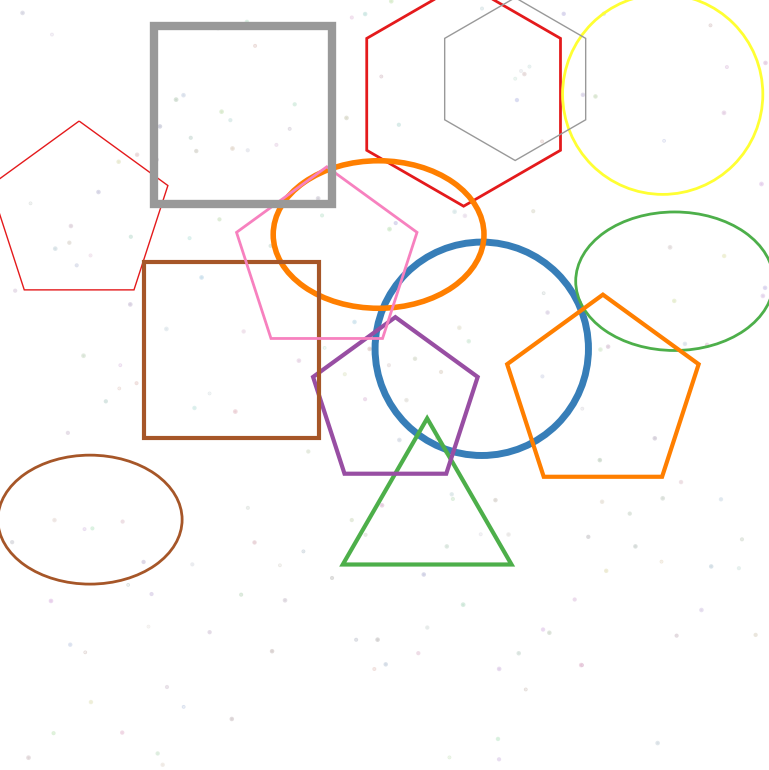[{"shape": "pentagon", "thickness": 0.5, "radius": 0.61, "center": [0.103, 0.722]}, {"shape": "hexagon", "thickness": 1, "radius": 0.73, "center": [0.602, 0.877]}, {"shape": "circle", "thickness": 2.5, "radius": 0.69, "center": [0.626, 0.547]}, {"shape": "oval", "thickness": 1, "radius": 0.64, "center": [0.876, 0.635]}, {"shape": "triangle", "thickness": 1.5, "radius": 0.63, "center": [0.555, 0.33]}, {"shape": "pentagon", "thickness": 1.5, "radius": 0.56, "center": [0.513, 0.476]}, {"shape": "oval", "thickness": 2, "radius": 0.68, "center": [0.492, 0.695]}, {"shape": "pentagon", "thickness": 1.5, "radius": 0.65, "center": [0.783, 0.487]}, {"shape": "circle", "thickness": 1, "radius": 0.65, "center": [0.861, 0.878]}, {"shape": "oval", "thickness": 1, "radius": 0.6, "center": [0.117, 0.325]}, {"shape": "square", "thickness": 1.5, "radius": 0.57, "center": [0.301, 0.545]}, {"shape": "pentagon", "thickness": 1, "radius": 0.62, "center": [0.424, 0.66]}, {"shape": "hexagon", "thickness": 0.5, "radius": 0.53, "center": [0.669, 0.897]}, {"shape": "square", "thickness": 3, "radius": 0.58, "center": [0.316, 0.85]}]